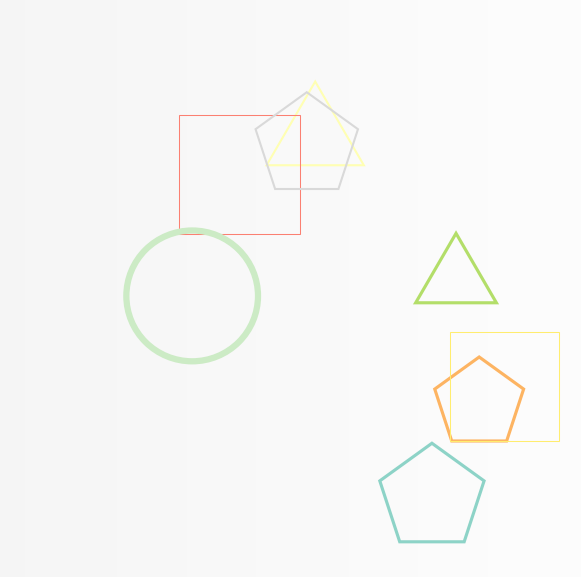[{"shape": "pentagon", "thickness": 1.5, "radius": 0.47, "center": [0.743, 0.137]}, {"shape": "triangle", "thickness": 1, "radius": 0.48, "center": [0.542, 0.761]}, {"shape": "square", "thickness": 0.5, "radius": 0.52, "center": [0.412, 0.697]}, {"shape": "pentagon", "thickness": 1.5, "radius": 0.4, "center": [0.824, 0.301]}, {"shape": "triangle", "thickness": 1.5, "radius": 0.4, "center": [0.785, 0.515]}, {"shape": "pentagon", "thickness": 1, "radius": 0.46, "center": [0.528, 0.747]}, {"shape": "circle", "thickness": 3, "radius": 0.57, "center": [0.331, 0.487]}, {"shape": "square", "thickness": 0.5, "radius": 0.47, "center": [0.868, 0.33]}]